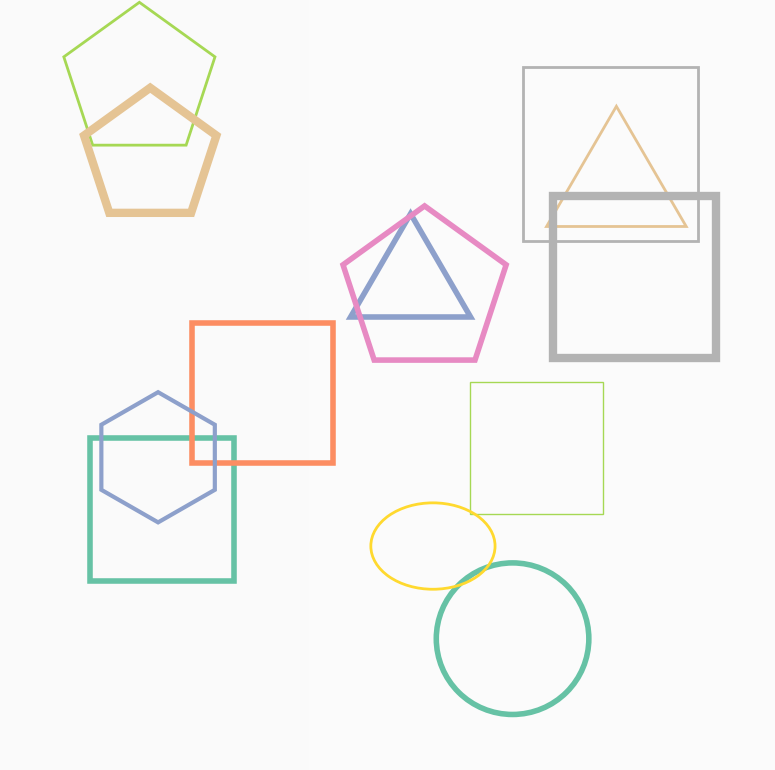[{"shape": "circle", "thickness": 2, "radius": 0.49, "center": [0.661, 0.171]}, {"shape": "square", "thickness": 2, "radius": 0.46, "center": [0.209, 0.339]}, {"shape": "square", "thickness": 2, "radius": 0.45, "center": [0.339, 0.49]}, {"shape": "triangle", "thickness": 2, "radius": 0.45, "center": [0.53, 0.633]}, {"shape": "hexagon", "thickness": 1.5, "radius": 0.42, "center": [0.204, 0.406]}, {"shape": "pentagon", "thickness": 2, "radius": 0.55, "center": [0.548, 0.622]}, {"shape": "pentagon", "thickness": 1, "radius": 0.51, "center": [0.18, 0.894]}, {"shape": "square", "thickness": 0.5, "radius": 0.43, "center": [0.692, 0.418]}, {"shape": "oval", "thickness": 1, "radius": 0.4, "center": [0.559, 0.291]}, {"shape": "triangle", "thickness": 1, "radius": 0.52, "center": [0.795, 0.758]}, {"shape": "pentagon", "thickness": 3, "radius": 0.45, "center": [0.194, 0.796]}, {"shape": "square", "thickness": 3, "radius": 0.53, "center": [0.819, 0.64]}, {"shape": "square", "thickness": 1, "radius": 0.56, "center": [0.788, 0.8]}]